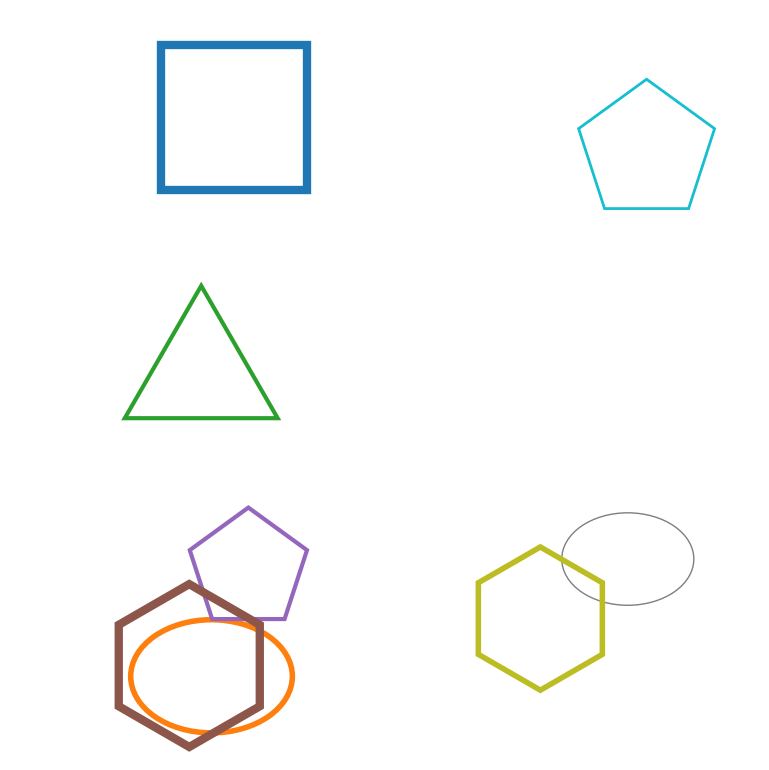[{"shape": "square", "thickness": 3, "radius": 0.47, "center": [0.304, 0.847]}, {"shape": "oval", "thickness": 2, "radius": 0.52, "center": [0.275, 0.122]}, {"shape": "triangle", "thickness": 1.5, "radius": 0.57, "center": [0.261, 0.514]}, {"shape": "pentagon", "thickness": 1.5, "radius": 0.4, "center": [0.323, 0.261]}, {"shape": "hexagon", "thickness": 3, "radius": 0.53, "center": [0.246, 0.136]}, {"shape": "oval", "thickness": 0.5, "radius": 0.43, "center": [0.815, 0.274]}, {"shape": "hexagon", "thickness": 2, "radius": 0.46, "center": [0.702, 0.197]}, {"shape": "pentagon", "thickness": 1, "radius": 0.46, "center": [0.84, 0.804]}]